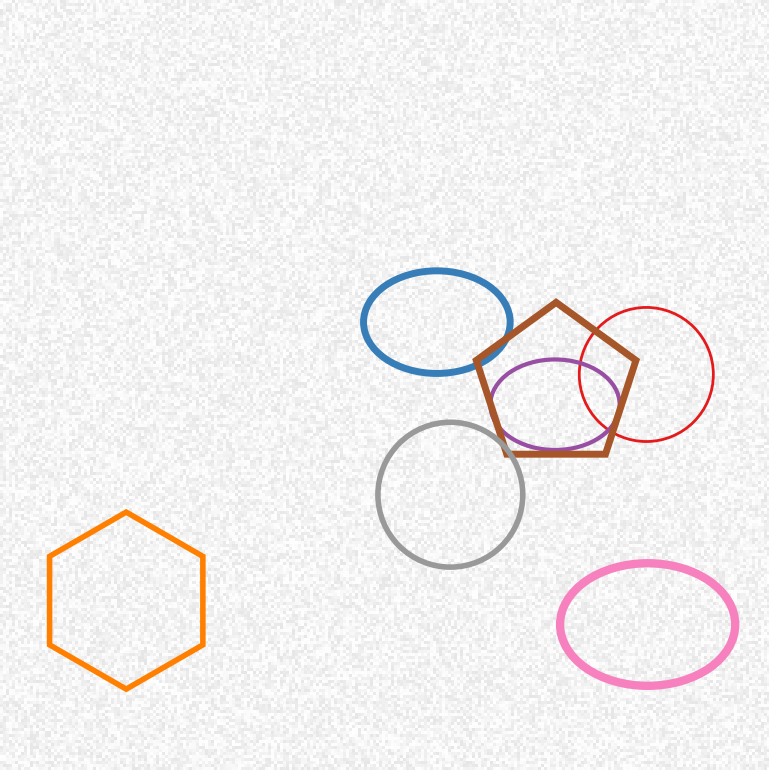[{"shape": "circle", "thickness": 1, "radius": 0.44, "center": [0.839, 0.514]}, {"shape": "oval", "thickness": 2.5, "radius": 0.48, "center": [0.567, 0.582]}, {"shape": "oval", "thickness": 1.5, "radius": 0.42, "center": [0.721, 0.474]}, {"shape": "hexagon", "thickness": 2, "radius": 0.57, "center": [0.164, 0.22]}, {"shape": "pentagon", "thickness": 2.5, "radius": 0.54, "center": [0.722, 0.498]}, {"shape": "oval", "thickness": 3, "radius": 0.57, "center": [0.841, 0.189]}, {"shape": "circle", "thickness": 2, "radius": 0.47, "center": [0.585, 0.358]}]